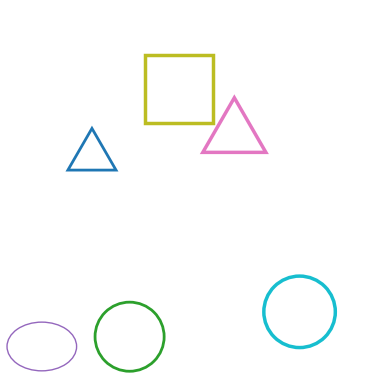[{"shape": "triangle", "thickness": 2, "radius": 0.36, "center": [0.239, 0.594]}, {"shape": "circle", "thickness": 2, "radius": 0.45, "center": [0.337, 0.125]}, {"shape": "oval", "thickness": 1, "radius": 0.45, "center": [0.109, 0.1]}, {"shape": "triangle", "thickness": 2.5, "radius": 0.47, "center": [0.609, 0.652]}, {"shape": "square", "thickness": 2.5, "radius": 0.44, "center": [0.464, 0.768]}, {"shape": "circle", "thickness": 2.5, "radius": 0.46, "center": [0.778, 0.19]}]